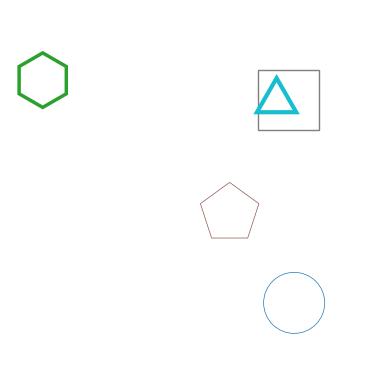[{"shape": "circle", "thickness": 0.5, "radius": 0.4, "center": [0.764, 0.213]}, {"shape": "hexagon", "thickness": 2.5, "radius": 0.35, "center": [0.111, 0.792]}, {"shape": "pentagon", "thickness": 0.5, "radius": 0.4, "center": [0.596, 0.446]}, {"shape": "square", "thickness": 1, "radius": 0.39, "center": [0.749, 0.741]}, {"shape": "triangle", "thickness": 3, "radius": 0.29, "center": [0.718, 0.738]}]